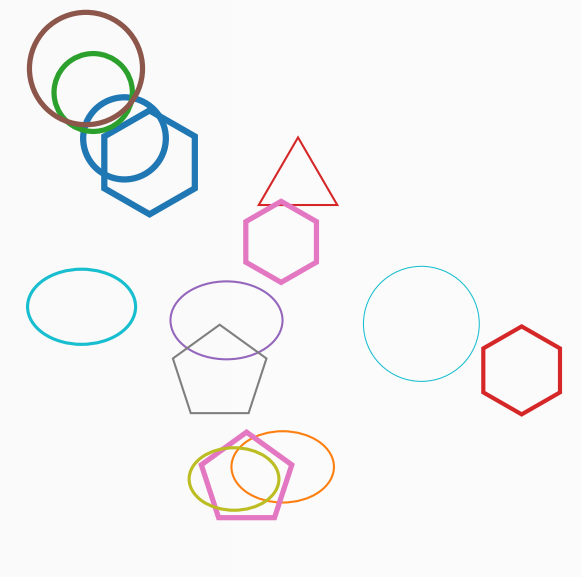[{"shape": "hexagon", "thickness": 3, "radius": 0.45, "center": [0.257, 0.718]}, {"shape": "circle", "thickness": 3, "radius": 0.36, "center": [0.214, 0.76]}, {"shape": "oval", "thickness": 1, "radius": 0.44, "center": [0.486, 0.191]}, {"shape": "circle", "thickness": 2.5, "radius": 0.34, "center": [0.16, 0.839]}, {"shape": "triangle", "thickness": 1, "radius": 0.39, "center": [0.513, 0.683]}, {"shape": "hexagon", "thickness": 2, "radius": 0.38, "center": [0.897, 0.358]}, {"shape": "oval", "thickness": 1, "radius": 0.48, "center": [0.39, 0.444]}, {"shape": "circle", "thickness": 2.5, "radius": 0.49, "center": [0.148, 0.88]}, {"shape": "hexagon", "thickness": 2.5, "radius": 0.35, "center": [0.484, 0.58]}, {"shape": "pentagon", "thickness": 2.5, "radius": 0.41, "center": [0.424, 0.169]}, {"shape": "pentagon", "thickness": 1, "radius": 0.42, "center": [0.378, 0.352]}, {"shape": "oval", "thickness": 1.5, "radius": 0.39, "center": [0.403, 0.17]}, {"shape": "circle", "thickness": 0.5, "radius": 0.5, "center": [0.725, 0.438]}, {"shape": "oval", "thickness": 1.5, "radius": 0.46, "center": [0.14, 0.468]}]